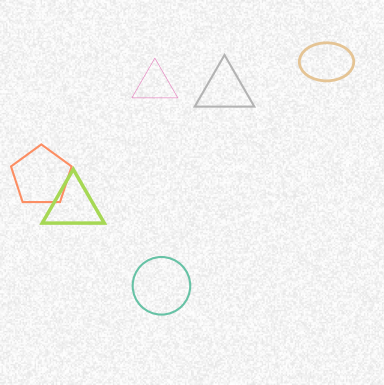[{"shape": "circle", "thickness": 1.5, "radius": 0.37, "center": [0.419, 0.258]}, {"shape": "pentagon", "thickness": 1.5, "radius": 0.41, "center": [0.107, 0.542]}, {"shape": "triangle", "thickness": 0.5, "radius": 0.34, "center": [0.402, 0.78]}, {"shape": "triangle", "thickness": 2.5, "radius": 0.47, "center": [0.19, 0.467]}, {"shape": "oval", "thickness": 2, "radius": 0.35, "center": [0.848, 0.839]}, {"shape": "triangle", "thickness": 1.5, "radius": 0.45, "center": [0.583, 0.768]}]